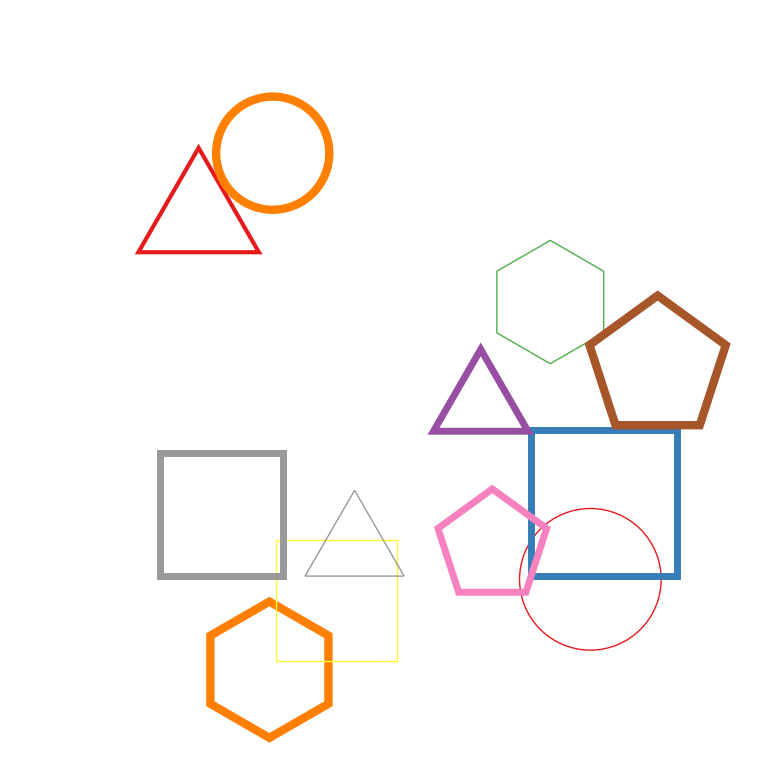[{"shape": "triangle", "thickness": 1.5, "radius": 0.45, "center": [0.258, 0.718]}, {"shape": "circle", "thickness": 0.5, "radius": 0.46, "center": [0.767, 0.248]}, {"shape": "square", "thickness": 2.5, "radius": 0.47, "center": [0.785, 0.346]}, {"shape": "hexagon", "thickness": 0.5, "radius": 0.4, "center": [0.715, 0.608]}, {"shape": "triangle", "thickness": 2.5, "radius": 0.35, "center": [0.624, 0.475]}, {"shape": "hexagon", "thickness": 3, "radius": 0.44, "center": [0.35, 0.13]}, {"shape": "circle", "thickness": 3, "radius": 0.37, "center": [0.354, 0.801]}, {"shape": "square", "thickness": 0.5, "radius": 0.39, "center": [0.437, 0.22]}, {"shape": "pentagon", "thickness": 3, "radius": 0.47, "center": [0.854, 0.523]}, {"shape": "pentagon", "thickness": 2.5, "radius": 0.37, "center": [0.639, 0.291]}, {"shape": "triangle", "thickness": 0.5, "radius": 0.37, "center": [0.46, 0.289]}, {"shape": "square", "thickness": 2.5, "radius": 0.4, "center": [0.288, 0.332]}]